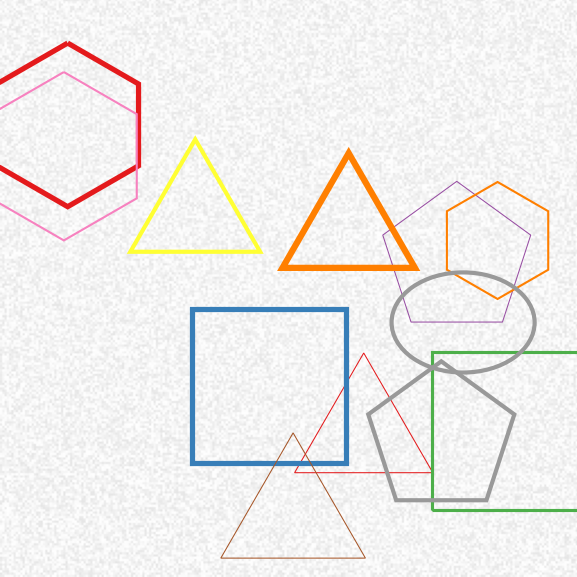[{"shape": "hexagon", "thickness": 2.5, "radius": 0.71, "center": [0.117, 0.783]}, {"shape": "triangle", "thickness": 0.5, "radius": 0.69, "center": [0.63, 0.25]}, {"shape": "square", "thickness": 2.5, "radius": 0.67, "center": [0.466, 0.331]}, {"shape": "square", "thickness": 1.5, "radius": 0.68, "center": [0.885, 0.253]}, {"shape": "pentagon", "thickness": 0.5, "radius": 0.67, "center": [0.791, 0.55]}, {"shape": "hexagon", "thickness": 1, "radius": 0.51, "center": [0.862, 0.583]}, {"shape": "triangle", "thickness": 3, "radius": 0.66, "center": [0.604, 0.601]}, {"shape": "triangle", "thickness": 2, "radius": 0.65, "center": [0.338, 0.628]}, {"shape": "triangle", "thickness": 0.5, "radius": 0.72, "center": [0.508, 0.105]}, {"shape": "hexagon", "thickness": 1, "radius": 0.73, "center": [0.111, 0.729]}, {"shape": "pentagon", "thickness": 2, "radius": 0.66, "center": [0.764, 0.24]}, {"shape": "oval", "thickness": 2, "radius": 0.62, "center": [0.802, 0.441]}]